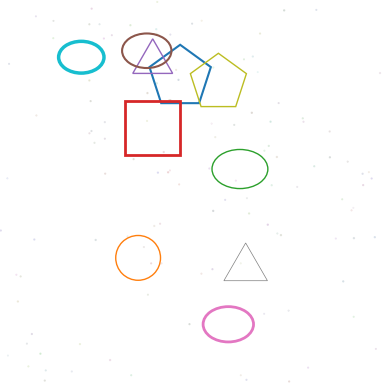[{"shape": "pentagon", "thickness": 1.5, "radius": 0.42, "center": [0.468, 0.8]}, {"shape": "circle", "thickness": 1, "radius": 0.29, "center": [0.359, 0.33]}, {"shape": "oval", "thickness": 1, "radius": 0.36, "center": [0.623, 0.561]}, {"shape": "square", "thickness": 2, "radius": 0.35, "center": [0.396, 0.667]}, {"shape": "triangle", "thickness": 1, "radius": 0.3, "center": [0.397, 0.839]}, {"shape": "oval", "thickness": 1.5, "radius": 0.32, "center": [0.381, 0.868]}, {"shape": "oval", "thickness": 2, "radius": 0.33, "center": [0.593, 0.158]}, {"shape": "triangle", "thickness": 0.5, "radius": 0.33, "center": [0.638, 0.304]}, {"shape": "pentagon", "thickness": 1, "radius": 0.38, "center": [0.567, 0.785]}, {"shape": "oval", "thickness": 2.5, "radius": 0.29, "center": [0.211, 0.851]}]